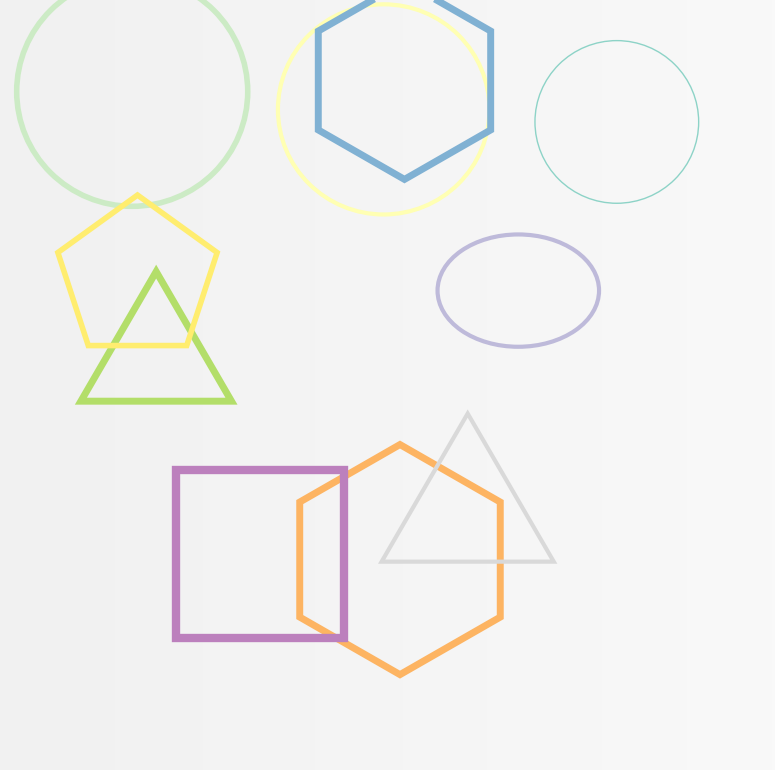[{"shape": "circle", "thickness": 0.5, "radius": 0.53, "center": [0.796, 0.842]}, {"shape": "circle", "thickness": 1.5, "radius": 0.68, "center": [0.495, 0.858]}, {"shape": "oval", "thickness": 1.5, "radius": 0.52, "center": [0.669, 0.623]}, {"shape": "hexagon", "thickness": 2.5, "radius": 0.64, "center": [0.522, 0.895]}, {"shape": "hexagon", "thickness": 2.5, "radius": 0.75, "center": [0.516, 0.273]}, {"shape": "triangle", "thickness": 2.5, "radius": 0.56, "center": [0.202, 0.535]}, {"shape": "triangle", "thickness": 1.5, "radius": 0.64, "center": [0.603, 0.335]}, {"shape": "square", "thickness": 3, "radius": 0.54, "center": [0.335, 0.281]}, {"shape": "circle", "thickness": 2, "radius": 0.75, "center": [0.171, 0.881]}, {"shape": "pentagon", "thickness": 2, "radius": 0.54, "center": [0.177, 0.639]}]